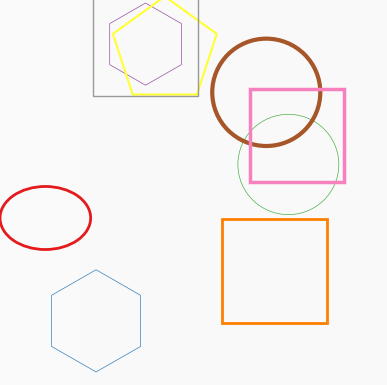[{"shape": "oval", "thickness": 2, "radius": 0.58, "center": [0.117, 0.434]}, {"shape": "hexagon", "thickness": 0.5, "radius": 0.66, "center": [0.248, 0.167]}, {"shape": "circle", "thickness": 0.5, "radius": 0.65, "center": [0.744, 0.573]}, {"shape": "hexagon", "thickness": 0.5, "radius": 0.53, "center": [0.376, 0.885]}, {"shape": "square", "thickness": 2, "radius": 0.68, "center": [0.708, 0.297]}, {"shape": "pentagon", "thickness": 1.5, "radius": 0.7, "center": [0.425, 0.868]}, {"shape": "circle", "thickness": 3, "radius": 0.7, "center": [0.687, 0.76]}, {"shape": "square", "thickness": 2.5, "radius": 0.61, "center": [0.766, 0.648]}, {"shape": "square", "thickness": 1, "radius": 0.68, "center": [0.375, 0.886]}]